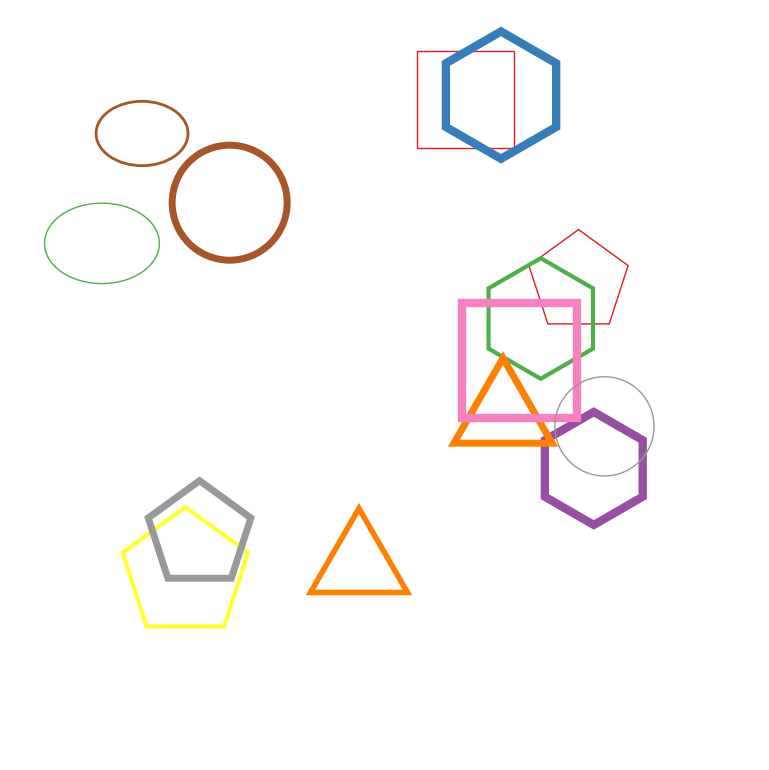[{"shape": "pentagon", "thickness": 0.5, "radius": 0.34, "center": [0.751, 0.634]}, {"shape": "square", "thickness": 0.5, "radius": 0.31, "center": [0.605, 0.871]}, {"shape": "hexagon", "thickness": 3, "radius": 0.41, "center": [0.651, 0.876]}, {"shape": "oval", "thickness": 0.5, "radius": 0.37, "center": [0.132, 0.684]}, {"shape": "hexagon", "thickness": 1.5, "radius": 0.39, "center": [0.702, 0.586]}, {"shape": "hexagon", "thickness": 3, "radius": 0.37, "center": [0.771, 0.392]}, {"shape": "triangle", "thickness": 2.5, "radius": 0.37, "center": [0.653, 0.461]}, {"shape": "triangle", "thickness": 2, "radius": 0.36, "center": [0.466, 0.267]}, {"shape": "pentagon", "thickness": 1.5, "radius": 0.43, "center": [0.241, 0.256]}, {"shape": "oval", "thickness": 1, "radius": 0.3, "center": [0.184, 0.827]}, {"shape": "circle", "thickness": 2.5, "radius": 0.37, "center": [0.298, 0.737]}, {"shape": "square", "thickness": 3, "radius": 0.37, "center": [0.675, 0.532]}, {"shape": "circle", "thickness": 0.5, "radius": 0.32, "center": [0.785, 0.446]}, {"shape": "pentagon", "thickness": 2.5, "radius": 0.35, "center": [0.259, 0.306]}]